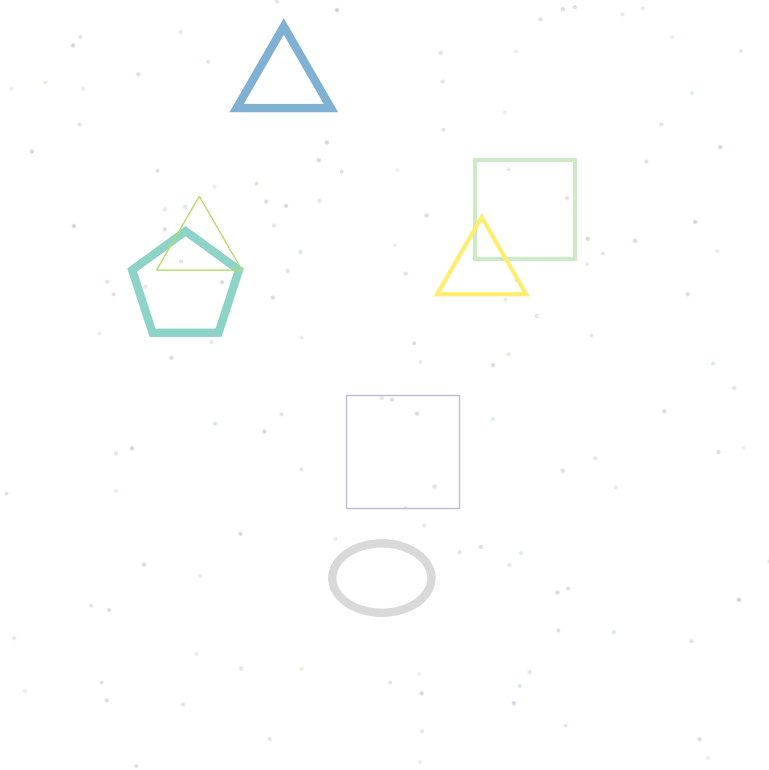[{"shape": "pentagon", "thickness": 3, "radius": 0.36, "center": [0.241, 0.627]}, {"shape": "square", "thickness": 0.5, "radius": 0.37, "center": [0.522, 0.413]}, {"shape": "triangle", "thickness": 3, "radius": 0.35, "center": [0.369, 0.895]}, {"shape": "triangle", "thickness": 0.5, "radius": 0.32, "center": [0.259, 0.681]}, {"shape": "oval", "thickness": 3, "radius": 0.32, "center": [0.496, 0.249]}, {"shape": "square", "thickness": 1.5, "radius": 0.32, "center": [0.682, 0.728]}, {"shape": "triangle", "thickness": 1.5, "radius": 0.33, "center": [0.626, 0.651]}]